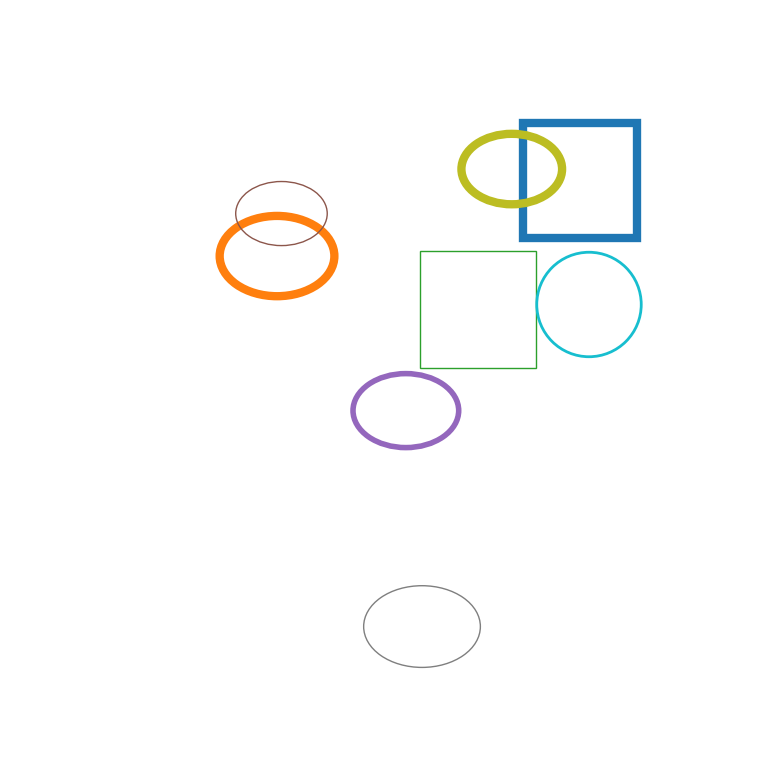[{"shape": "square", "thickness": 3, "radius": 0.37, "center": [0.753, 0.766]}, {"shape": "oval", "thickness": 3, "radius": 0.37, "center": [0.36, 0.667]}, {"shape": "square", "thickness": 0.5, "radius": 0.38, "center": [0.621, 0.598]}, {"shape": "oval", "thickness": 2, "radius": 0.34, "center": [0.527, 0.467]}, {"shape": "oval", "thickness": 0.5, "radius": 0.3, "center": [0.366, 0.723]}, {"shape": "oval", "thickness": 0.5, "radius": 0.38, "center": [0.548, 0.186]}, {"shape": "oval", "thickness": 3, "radius": 0.33, "center": [0.665, 0.78]}, {"shape": "circle", "thickness": 1, "radius": 0.34, "center": [0.765, 0.605]}]